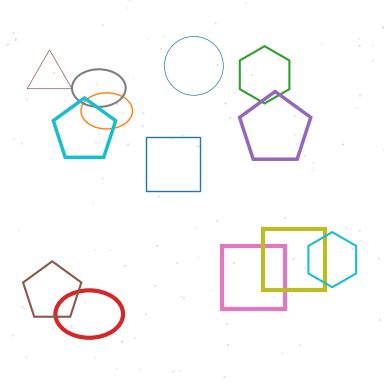[{"shape": "circle", "thickness": 0.5, "radius": 0.38, "center": [0.504, 0.829]}, {"shape": "square", "thickness": 1, "radius": 0.35, "center": [0.45, 0.573]}, {"shape": "oval", "thickness": 1, "radius": 0.33, "center": [0.277, 0.712]}, {"shape": "hexagon", "thickness": 1.5, "radius": 0.37, "center": [0.687, 0.806]}, {"shape": "oval", "thickness": 3, "radius": 0.44, "center": [0.232, 0.184]}, {"shape": "pentagon", "thickness": 2.5, "radius": 0.49, "center": [0.715, 0.665]}, {"shape": "triangle", "thickness": 0.5, "radius": 0.34, "center": [0.129, 0.803]}, {"shape": "pentagon", "thickness": 1.5, "radius": 0.4, "center": [0.136, 0.242]}, {"shape": "square", "thickness": 3, "radius": 0.41, "center": [0.659, 0.278]}, {"shape": "oval", "thickness": 1.5, "radius": 0.35, "center": [0.257, 0.771]}, {"shape": "square", "thickness": 3, "radius": 0.4, "center": [0.764, 0.325]}, {"shape": "pentagon", "thickness": 2.5, "radius": 0.43, "center": [0.219, 0.66]}, {"shape": "hexagon", "thickness": 1.5, "radius": 0.36, "center": [0.863, 0.326]}]